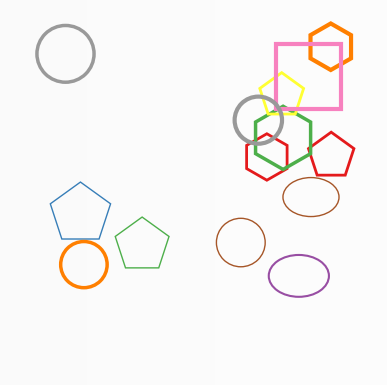[{"shape": "pentagon", "thickness": 2, "radius": 0.31, "center": [0.855, 0.595]}, {"shape": "hexagon", "thickness": 2, "radius": 0.3, "center": [0.689, 0.592]}, {"shape": "pentagon", "thickness": 1, "radius": 0.41, "center": [0.208, 0.445]}, {"shape": "hexagon", "thickness": 2.5, "radius": 0.41, "center": [0.731, 0.642]}, {"shape": "pentagon", "thickness": 1, "radius": 0.36, "center": [0.367, 0.363]}, {"shape": "oval", "thickness": 1.5, "radius": 0.39, "center": [0.771, 0.283]}, {"shape": "hexagon", "thickness": 3, "radius": 0.3, "center": [0.854, 0.879]}, {"shape": "circle", "thickness": 2.5, "radius": 0.3, "center": [0.217, 0.313]}, {"shape": "pentagon", "thickness": 2, "radius": 0.3, "center": [0.727, 0.752]}, {"shape": "circle", "thickness": 1, "radius": 0.31, "center": [0.621, 0.37]}, {"shape": "oval", "thickness": 1, "radius": 0.36, "center": [0.803, 0.488]}, {"shape": "square", "thickness": 3, "radius": 0.42, "center": [0.795, 0.801]}, {"shape": "circle", "thickness": 2.5, "radius": 0.37, "center": [0.169, 0.86]}, {"shape": "circle", "thickness": 3, "radius": 0.31, "center": [0.667, 0.688]}]